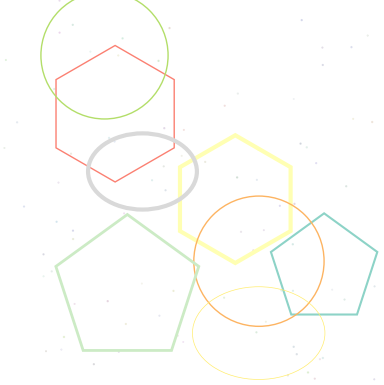[{"shape": "pentagon", "thickness": 1.5, "radius": 0.73, "center": [0.842, 0.301]}, {"shape": "hexagon", "thickness": 3, "radius": 0.83, "center": [0.611, 0.483]}, {"shape": "hexagon", "thickness": 1, "radius": 0.89, "center": [0.299, 0.705]}, {"shape": "circle", "thickness": 1, "radius": 0.85, "center": [0.673, 0.322]}, {"shape": "circle", "thickness": 1, "radius": 0.83, "center": [0.271, 0.856]}, {"shape": "oval", "thickness": 3, "radius": 0.71, "center": [0.37, 0.555]}, {"shape": "pentagon", "thickness": 2, "radius": 0.98, "center": [0.331, 0.248]}, {"shape": "oval", "thickness": 0.5, "radius": 0.86, "center": [0.672, 0.135]}]